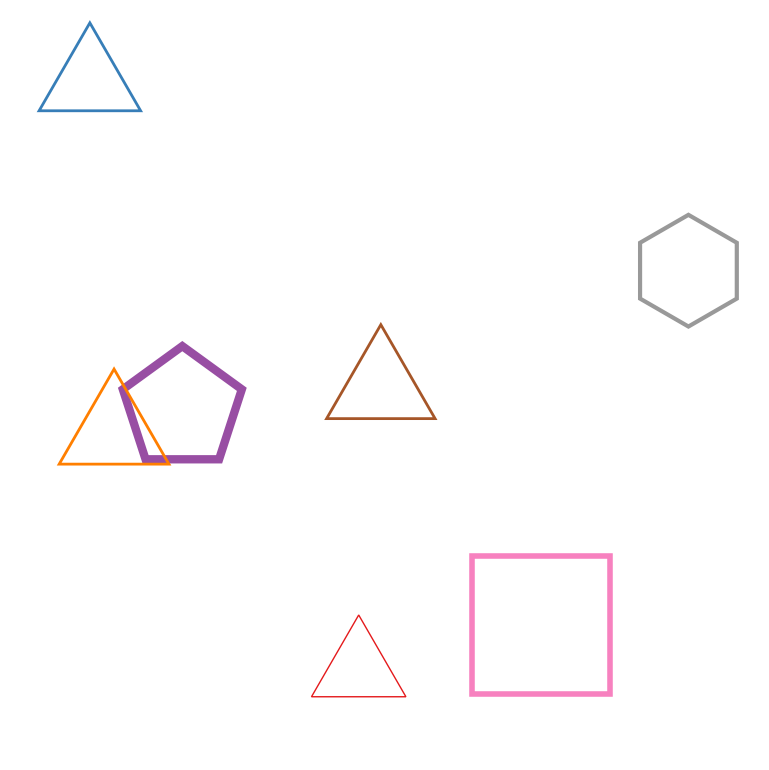[{"shape": "triangle", "thickness": 0.5, "radius": 0.35, "center": [0.466, 0.131]}, {"shape": "triangle", "thickness": 1, "radius": 0.38, "center": [0.117, 0.894]}, {"shape": "pentagon", "thickness": 3, "radius": 0.41, "center": [0.237, 0.469]}, {"shape": "triangle", "thickness": 1, "radius": 0.41, "center": [0.148, 0.438]}, {"shape": "triangle", "thickness": 1, "radius": 0.41, "center": [0.495, 0.497]}, {"shape": "square", "thickness": 2, "radius": 0.45, "center": [0.702, 0.189]}, {"shape": "hexagon", "thickness": 1.5, "radius": 0.36, "center": [0.894, 0.648]}]